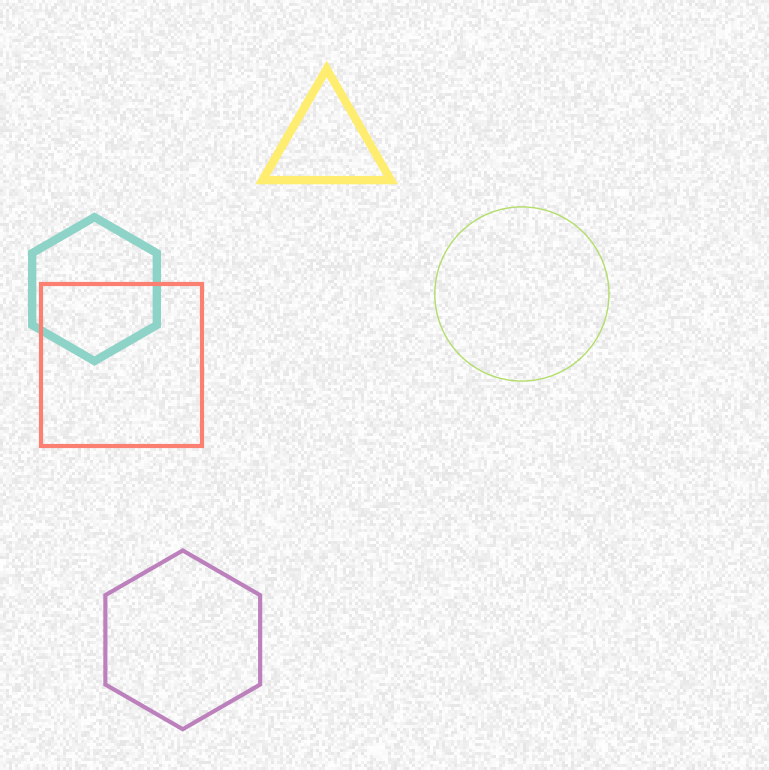[{"shape": "hexagon", "thickness": 3, "radius": 0.47, "center": [0.123, 0.625]}, {"shape": "square", "thickness": 1.5, "radius": 0.52, "center": [0.158, 0.526]}, {"shape": "circle", "thickness": 0.5, "radius": 0.57, "center": [0.678, 0.618]}, {"shape": "hexagon", "thickness": 1.5, "radius": 0.58, "center": [0.237, 0.169]}, {"shape": "triangle", "thickness": 3, "radius": 0.48, "center": [0.424, 0.814]}]